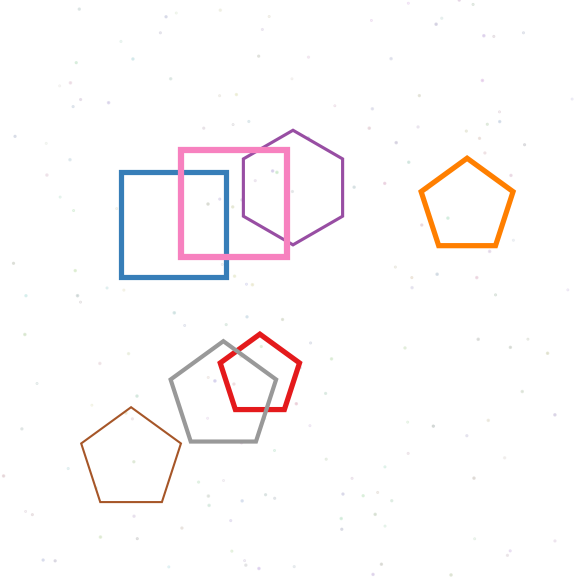[{"shape": "pentagon", "thickness": 2.5, "radius": 0.36, "center": [0.45, 0.348]}, {"shape": "square", "thickness": 2.5, "radius": 0.46, "center": [0.3, 0.61]}, {"shape": "hexagon", "thickness": 1.5, "radius": 0.5, "center": [0.507, 0.674]}, {"shape": "pentagon", "thickness": 2.5, "radius": 0.42, "center": [0.809, 0.641]}, {"shape": "pentagon", "thickness": 1, "radius": 0.45, "center": [0.227, 0.203]}, {"shape": "square", "thickness": 3, "radius": 0.46, "center": [0.405, 0.647]}, {"shape": "pentagon", "thickness": 2, "radius": 0.48, "center": [0.387, 0.312]}]